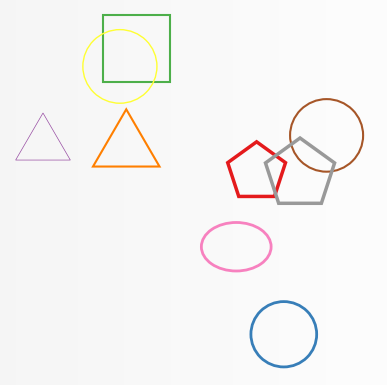[{"shape": "pentagon", "thickness": 2.5, "radius": 0.39, "center": [0.662, 0.553]}, {"shape": "circle", "thickness": 2, "radius": 0.42, "center": [0.732, 0.132]}, {"shape": "square", "thickness": 1.5, "radius": 0.44, "center": [0.352, 0.874]}, {"shape": "triangle", "thickness": 0.5, "radius": 0.41, "center": [0.111, 0.625]}, {"shape": "triangle", "thickness": 1.5, "radius": 0.5, "center": [0.326, 0.617]}, {"shape": "circle", "thickness": 1, "radius": 0.48, "center": [0.309, 0.827]}, {"shape": "circle", "thickness": 1.5, "radius": 0.47, "center": [0.843, 0.648]}, {"shape": "oval", "thickness": 2, "radius": 0.45, "center": [0.61, 0.359]}, {"shape": "pentagon", "thickness": 2.5, "radius": 0.47, "center": [0.774, 0.548]}]